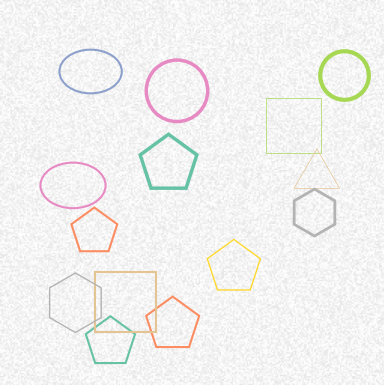[{"shape": "pentagon", "thickness": 2.5, "radius": 0.39, "center": [0.438, 0.574]}, {"shape": "pentagon", "thickness": 1.5, "radius": 0.34, "center": [0.287, 0.111]}, {"shape": "pentagon", "thickness": 1.5, "radius": 0.31, "center": [0.245, 0.398]}, {"shape": "pentagon", "thickness": 1.5, "radius": 0.36, "center": [0.448, 0.157]}, {"shape": "oval", "thickness": 1.5, "radius": 0.41, "center": [0.235, 0.814]}, {"shape": "circle", "thickness": 2.5, "radius": 0.4, "center": [0.46, 0.764]}, {"shape": "oval", "thickness": 1.5, "radius": 0.42, "center": [0.19, 0.518]}, {"shape": "circle", "thickness": 3, "radius": 0.32, "center": [0.895, 0.804]}, {"shape": "square", "thickness": 0.5, "radius": 0.36, "center": [0.762, 0.675]}, {"shape": "pentagon", "thickness": 1, "radius": 0.36, "center": [0.607, 0.306]}, {"shape": "triangle", "thickness": 0.5, "radius": 0.34, "center": [0.823, 0.545]}, {"shape": "square", "thickness": 1.5, "radius": 0.39, "center": [0.326, 0.216]}, {"shape": "hexagon", "thickness": 2, "radius": 0.3, "center": [0.817, 0.448]}, {"shape": "hexagon", "thickness": 1, "radius": 0.39, "center": [0.196, 0.214]}]